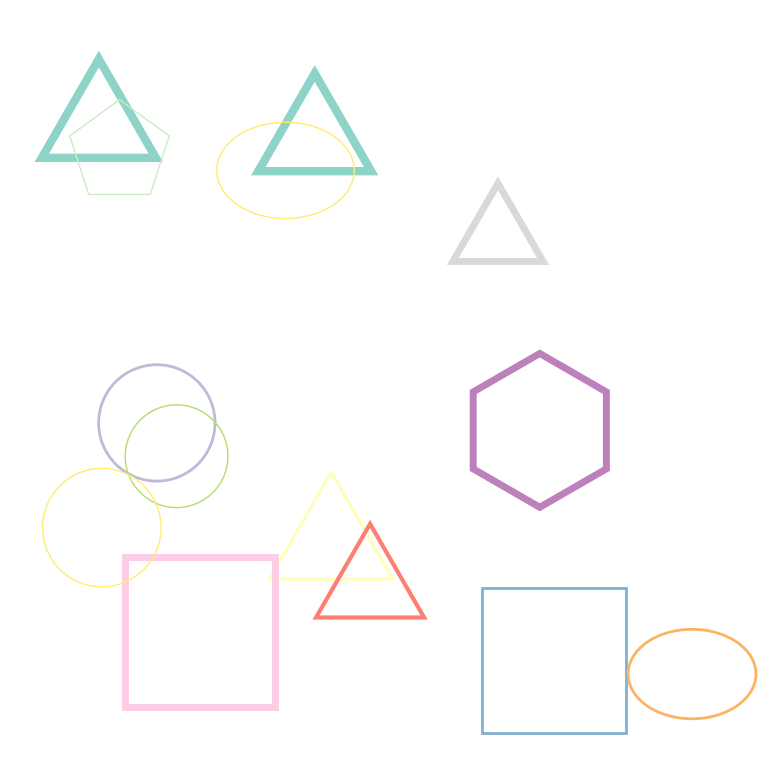[{"shape": "triangle", "thickness": 3, "radius": 0.43, "center": [0.128, 0.838]}, {"shape": "triangle", "thickness": 3, "radius": 0.42, "center": [0.409, 0.82]}, {"shape": "triangle", "thickness": 1, "radius": 0.46, "center": [0.43, 0.294]}, {"shape": "circle", "thickness": 1, "radius": 0.38, "center": [0.204, 0.451]}, {"shape": "triangle", "thickness": 1.5, "radius": 0.41, "center": [0.481, 0.239]}, {"shape": "square", "thickness": 1, "radius": 0.47, "center": [0.72, 0.142]}, {"shape": "oval", "thickness": 1, "radius": 0.42, "center": [0.899, 0.125]}, {"shape": "circle", "thickness": 0.5, "radius": 0.33, "center": [0.229, 0.407]}, {"shape": "square", "thickness": 2.5, "radius": 0.49, "center": [0.26, 0.179]}, {"shape": "triangle", "thickness": 2.5, "radius": 0.34, "center": [0.647, 0.694]}, {"shape": "hexagon", "thickness": 2.5, "radius": 0.5, "center": [0.701, 0.441]}, {"shape": "pentagon", "thickness": 0.5, "radius": 0.34, "center": [0.155, 0.802]}, {"shape": "oval", "thickness": 0.5, "radius": 0.45, "center": [0.371, 0.779]}, {"shape": "circle", "thickness": 0.5, "radius": 0.38, "center": [0.132, 0.315]}]